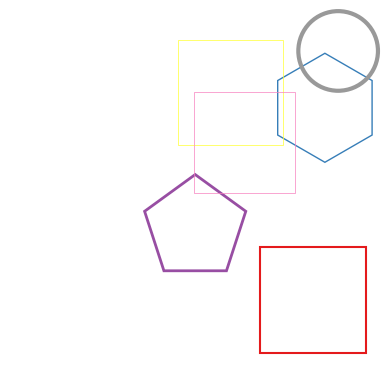[{"shape": "square", "thickness": 1.5, "radius": 0.69, "center": [0.812, 0.221]}, {"shape": "hexagon", "thickness": 1, "radius": 0.71, "center": [0.844, 0.72]}, {"shape": "pentagon", "thickness": 2, "radius": 0.69, "center": [0.507, 0.408]}, {"shape": "square", "thickness": 0.5, "radius": 0.68, "center": [0.598, 0.76]}, {"shape": "square", "thickness": 0.5, "radius": 0.65, "center": [0.635, 0.63]}, {"shape": "circle", "thickness": 3, "radius": 0.52, "center": [0.878, 0.868]}]